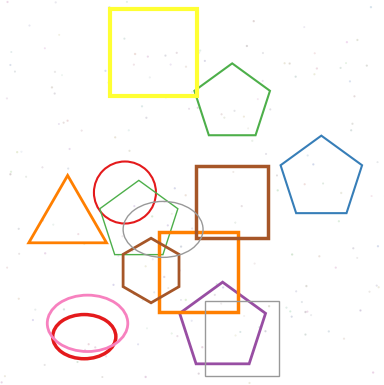[{"shape": "circle", "thickness": 1.5, "radius": 0.4, "center": [0.325, 0.5]}, {"shape": "oval", "thickness": 2.5, "radius": 0.41, "center": [0.219, 0.126]}, {"shape": "pentagon", "thickness": 1.5, "radius": 0.56, "center": [0.835, 0.536]}, {"shape": "pentagon", "thickness": 1.5, "radius": 0.52, "center": [0.603, 0.732]}, {"shape": "pentagon", "thickness": 1, "radius": 0.53, "center": [0.361, 0.425]}, {"shape": "pentagon", "thickness": 2, "radius": 0.59, "center": [0.578, 0.15]}, {"shape": "square", "thickness": 2.5, "radius": 0.52, "center": [0.515, 0.294]}, {"shape": "triangle", "thickness": 2, "radius": 0.58, "center": [0.176, 0.428]}, {"shape": "square", "thickness": 3, "radius": 0.56, "center": [0.398, 0.864]}, {"shape": "hexagon", "thickness": 2, "radius": 0.42, "center": [0.392, 0.297]}, {"shape": "square", "thickness": 2.5, "radius": 0.47, "center": [0.603, 0.475]}, {"shape": "oval", "thickness": 2, "radius": 0.52, "center": [0.227, 0.16]}, {"shape": "oval", "thickness": 1, "radius": 0.52, "center": [0.424, 0.404]}, {"shape": "square", "thickness": 1, "radius": 0.48, "center": [0.629, 0.121]}]